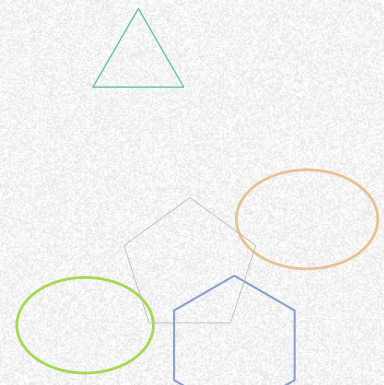[{"shape": "triangle", "thickness": 1, "radius": 0.68, "center": [0.359, 0.842]}, {"shape": "hexagon", "thickness": 1.5, "radius": 0.9, "center": [0.609, 0.103]}, {"shape": "oval", "thickness": 2, "radius": 0.89, "center": [0.221, 0.155]}, {"shape": "oval", "thickness": 2, "radius": 0.92, "center": [0.798, 0.43]}, {"shape": "pentagon", "thickness": 0.5, "radius": 0.9, "center": [0.493, 0.307]}]